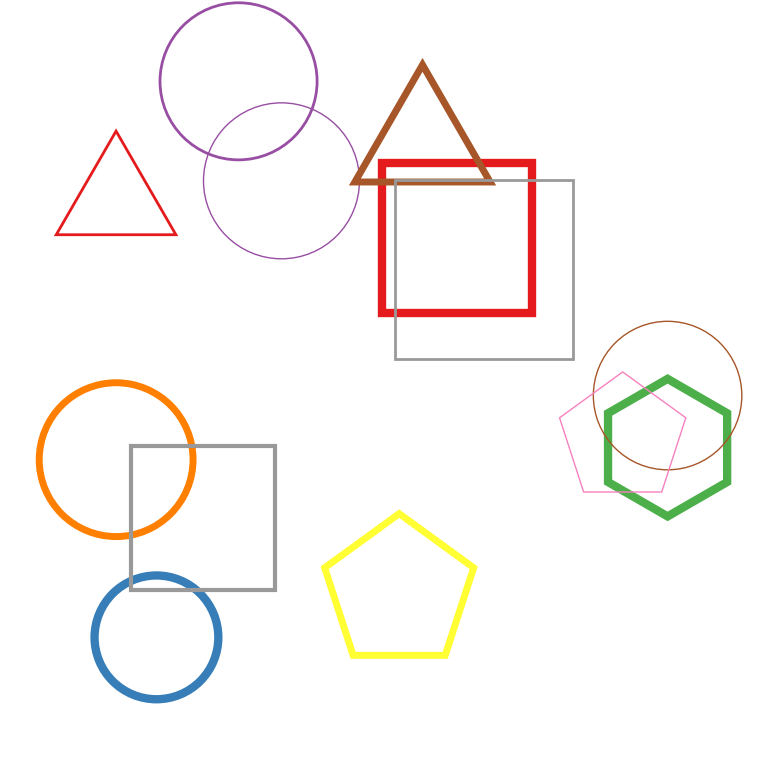[{"shape": "triangle", "thickness": 1, "radius": 0.45, "center": [0.151, 0.74]}, {"shape": "square", "thickness": 3, "radius": 0.49, "center": [0.594, 0.691]}, {"shape": "circle", "thickness": 3, "radius": 0.4, "center": [0.203, 0.172]}, {"shape": "hexagon", "thickness": 3, "radius": 0.45, "center": [0.867, 0.419]}, {"shape": "circle", "thickness": 0.5, "radius": 0.51, "center": [0.366, 0.765]}, {"shape": "circle", "thickness": 1, "radius": 0.51, "center": [0.31, 0.894]}, {"shape": "circle", "thickness": 2.5, "radius": 0.5, "center": [0.151, 0.403]}, {"shape": "pentagon", "thickness": 2.5, "radius": 0.51, "center": [0.518, 0.231]}, {"shape": "circle", "thickness": 0.5, "radius": 0.48, "center": [0.867, 0.486]}, {"shape": "triangle", "thickness": 2.5, "radius": 0.51, "center": [0.549, 0.814]}, {"shape": "pentagon", "thickness": 0.5, "radius": 0.43, "center": [0.809, 0.431]}, {"shape": "square", "thickness": 1.5, "radius": 0.47, "center": [0.264, 0.327]}, {"shape": "square", "thickness": 1, "radius": 0.58, "center": [0.628, 0.65]}]